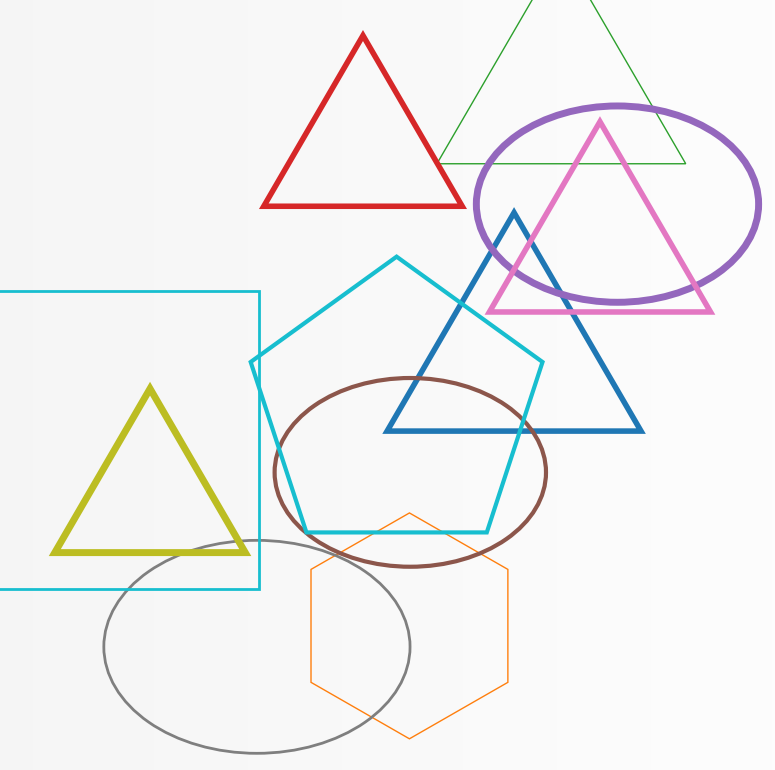[{"shape": "triangle", "thickness": 2, "radius": 0.95, "center": [0.663, 0.535]}, {"shape": "hexagon", "thickness": 0.5, "radius": 0.73, "center": [0.528, 0.187]}, {"shape": "triangle", "thickness": 0.5, "radius": 0.93, "center": [0.724, 0.88]}, {"shape": "triangle", "thickness": 2, "radius": 0.74, "center": [0.468, 0.806]}, {"shape": "oval", "thickness": 2.5, "radius": 0.91, "center": [0.797, 0.735]}, {"shape": "oval", "thickness": 1.5, "radius": 0.88, "center": [0.529, 0.387]}, {"shape": "triangle", "thickness": 2, "radius": 0.82, "center": [0.774, 0.677]}, {"shape": "oval", "thickness": 1, "radius": 0.99, "center": [0.332, 0.16]}, {"shape": "triangle", "thickness": 2.5, "radius": 0.71, "center": [0.194, 0.353]}, {"shape": "square", "thickness": 1, "radius": 0.97, "center": [0.141, 0.428]}, {"shape": "pentagon", "thickness": 1.5, "radius": 0.99, "center": [0.512, 0.469]}]